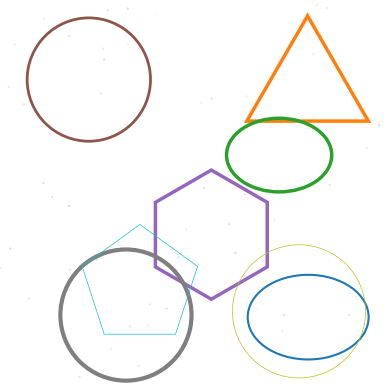[{"shape": "oval", "thickness": 1.5, "radius": 0.79, "center": [0.8, 0.176]}, {"shape": "triangle", "thickness": 2.5, "radius": 0.91, "center": [0.799, 0.777]}, {"shape": "oval", "thickness": 2.5, "radius": 0.68, "center": [0.725, 0.597]}, {"shape": "hexagon", "thickness": 2.5, "radius": 0.84, "center": [0.549, 0.391]}, {"shape": "circle", "thickness": 2, "radius": 0.8, "center": [0.231, 0.793]}, {"shape": "circle", "thickness": 3, "radius": 0.85, "center": [0.327, 0.182]}, {"shape": "circle", "thickness": 0.5, "radius": 0.86, "center": [0.777, 0.191]}, {"shape": "pentagon", "thickness": 0.5, "radius": 0.79, "center": [0.363, 0.259]}]